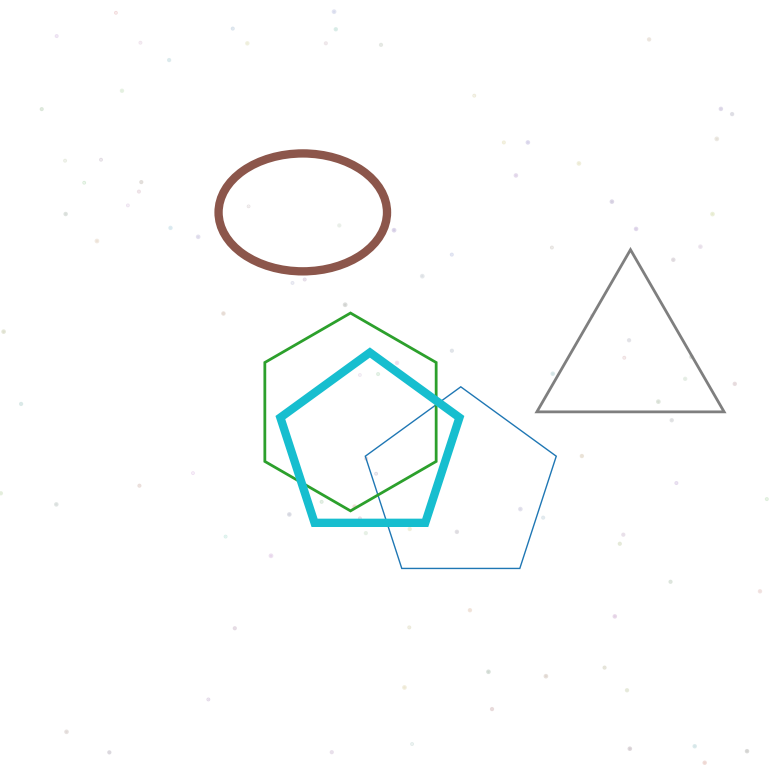[{"shape": "pentagon", "thickness": 0.5, "radius": 0.65, "center": [0.598, 0.367]}, {"shape": "hexagon", "thickness": 1, "radius": 0.64, "center": [0.455, 0.465]}, {"shape": "oval", "thickness": 3, "radius": 0.55, "center": [0.393, 0.724]}, {"shape": "triangle", "thickness": 1, "radius": 0.7, "center": [0.819, 0.535]}, {"shape": "pentagon", "thickness": 3, "radius": 0.61, "center": [0.48, 0.42]}]